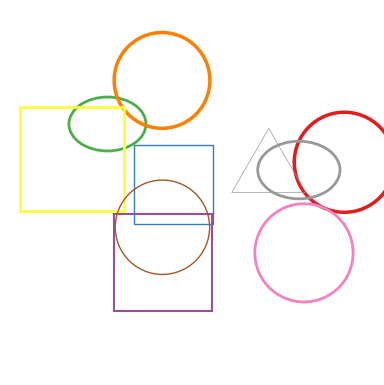[{"shape": "circle", "thickness": 2.5, "radius": 0.65, "center": [0.894, 0.579]}, {"shape": "square", "thickness": 1, "radius": 0.52, "center": [0.451, 0.521]}, {"shape": "oval", "thickness": 2, "radius": 0.5, "center": [0.279, 0.678]}, {"shape": "square", "thickness": 1.5, "radius": 0.63, "center": [0.423, 0.318]}, {"shape": "circle", "thickness": 2.5, "radius": 0.62, "center": [0.421, 0.791]}, {"shape": "square", "thickness": 2, "radius": 0.68, "center": [0.187, 0.587]}, {"shape": "circle", "thickness": 1, "radius": 0.61, "center": [0.422, 0.41]}, {"shape": "circle", "thickness": 2, "radius": 0.64, "center": [0.79, 0.343]}, {"shape": "oval", "thickness": 2, "radius": 0.53, "center": [0.776, 0.558]}, {"shape": "triangle", "thickness": 0.5, "radius": 0.56, "center": [0.698, 0.555]}]